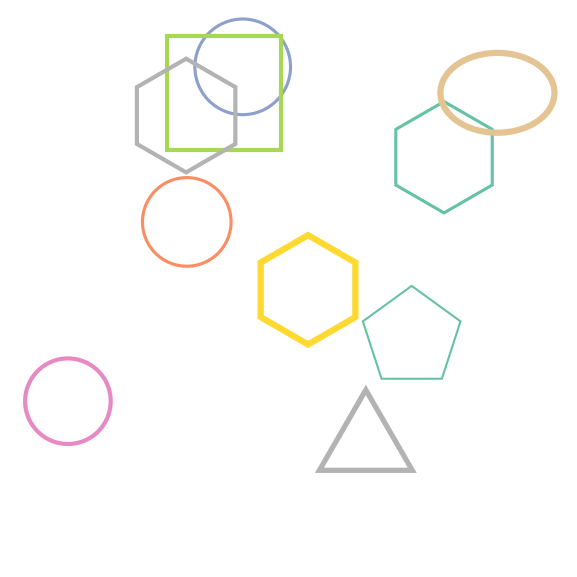[{"shape": "pentagon", "thickness": 1, "radius": 0.44, "center": [0.713, 0.415]}, {"shape": "hexagon", "thickness": 1.5, "radius": 0.48, "center": [0.769, 0.727]}, {"shape": "circle", "thickness": 1.5, "radius": 0.38, "center": [0.323, 0.615]}, {"shape": "circle", "thickness": 1.5, "radius": 0.41, "center": [0.42, 0.883]}, {"shape": "circle", "thickness": 2, "radius": 0.37, "center": [0.118, 0.304]}, {"shape": "square", "thickness": 2, "radius": 0.49, "center": [0.387, 0.837]}, {"shape": "hexagon", "thickness": 3, "radius": 0.47, "center": [0.533, 0.497]}, {"shape": "oval", "thickness": 3, "radius": 0.49, "center": [0.861, 0.838]}, {"shape": "hexagon", "thickness": 2, "radius": 0.49, "center": [0.322, 0.799]}, {"shape": "triangle", "thickness": 2.5, "radius": 0.46, "center": [0.633, 0.231]}]